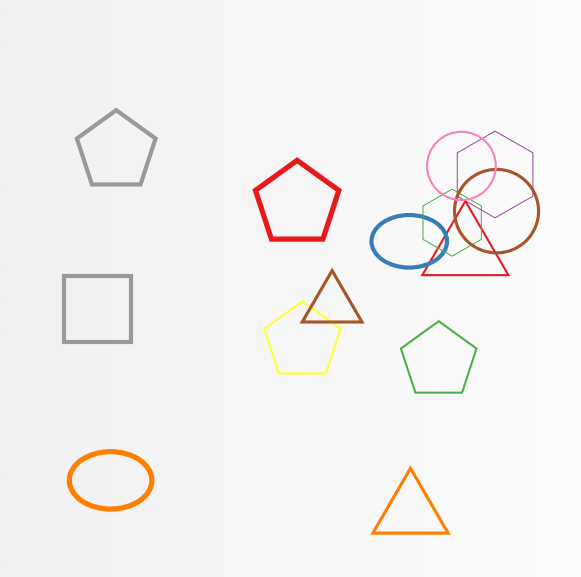[{"shape": "triangle", "thickness": 1, "radius": 0.43, "center": [0.801, 0.565]}, {"shape": "pentagon", "thickness": 2.5, "radius": 0.38, "center": [0.511, 0.646]}, {"shape": "oval", "thickness": 2, "radius": 0.33, "center": [0.704, 0.581]}, {"shape": "pentagon", "thickness": 1, "radius": 0.34, "center": [0.755, 0.375]}, {"shape": "hexagon", "thickness": 0.5, "radius": 0.29, "center": [0.778, 0.614]}, {"shape": "hexagon", "thickness": 0.5, "radius": 0.38, "center": [0.852, 0.697]}, {"shape": "oval", "thickness": 2.5, "radius": 0.35, "center": [0.19, 0.167]}, {"shape": "triangle", "thickness": 1.5, "radius": 0.37, "center": [0.706, 0.113]}, {"shape": "pentagon", "thickness": 1, "radius": 0.34, "center": [0.52, 0.408]}, {"shape": "circle", "thickness": 1.5, "radius": 0.36, "center": [0.854, 0.634]}, {"shape": "triangle", "thickness": 1.5, "radius": 0.3, "center": [0.571, 0.471]}, {"shape": "circle", "thickness": 1, "radius": 0.3, "center": [0.794, 0.712]}, {"shape": "square", "thickness": 2, "radius": 0.29, "center": [0.168, 0.464]}, {"shape": "pentagon", "thickness": 2, "radius": 0.36, "center": [0.2, 0.737]}]